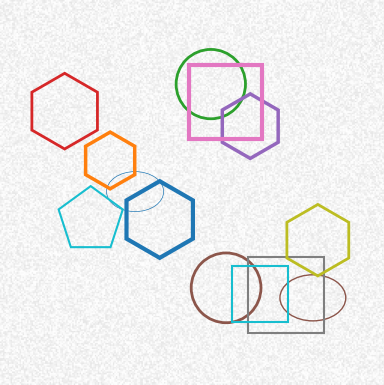[{"shape": "oval", "thickness": 0.5, "radius": 0.37, "center": [0.351, 0.502]}, {"shape": "hexagon", "thickness": 3, "radius": 0.5, "center": [0.415, 0.43]}, {"shape": "hexagon", "thickness": 2.5, "radius": 0.37, "center": [0.286, 0.583]}, {"shape": "circle", "thickness": 2, "radius": 0.45, "center": [0.548, 0.782]}, {"shape": "hexagon", "thickness": 2, "radius": 0.49, "center": [0.168, 0.711]}, {"shape": "hexagon", "thickness": 2.5, "radius": 0.42, "center": [0.65, 0.672]}, {"shape": "circle", "thickness": 2, "radius": 0.45, "center": [0.587, 0.252]}, {"shape": "oval", "thickness": 1, "radius": 0.43, "center": [0.813, 0.226]}, {"shape": "square", "thickness": 3, "radius": 0.48, "center": [0.585, 0.735]}, {"shape": "square", "thickness": 1.5, "radius": 0.49, "center": [0.743, 0.235]}, {"shape": "hexagon", "thickness": 2, "radius": 0.46, "center": [0.826, 0.376]}, {"shape": "square", "thickness": 1.5, "radius": 0.36, "center": [0.676, 0.237]}, {"shape": "pentagon", "thickness": 1.5, "radius": 0.44, "center": [0.236, 0.429]}]